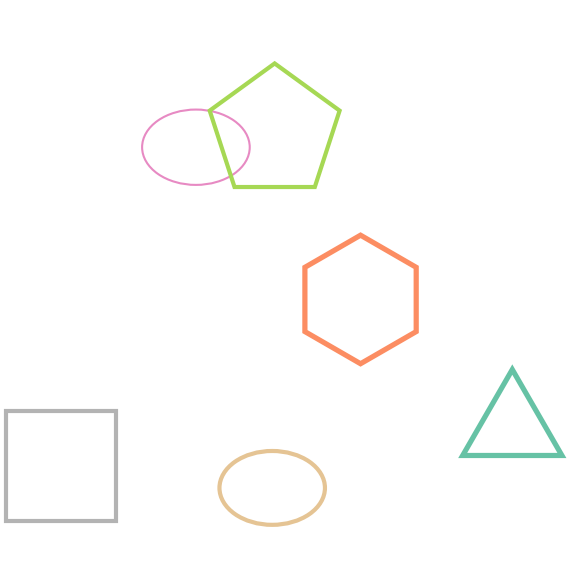[{"shape": "triangle", "thickness": 2.5, "radius": 0.5, "center": [0.887, 0.26]}, {"shape": "hexagon", "thickness": 2.5, "radius": 0.56, "center": [0.624, 0.481]}, {"shape": "oval", "thickness": 1, "radius": 0.47, "center": [0.339, 0.744]}, {"shape": "pentagon", "thickness": 2, "radius": 0.59, "center": [0.476, 0.771]}, {"shape": "oval", "thickness": 2, "radius": 0.46, "center": [0.471, 0.154]}, {"shape": "square", "thickness": 2, "radius": 0.48, "center": [0.106, 0.192]}]